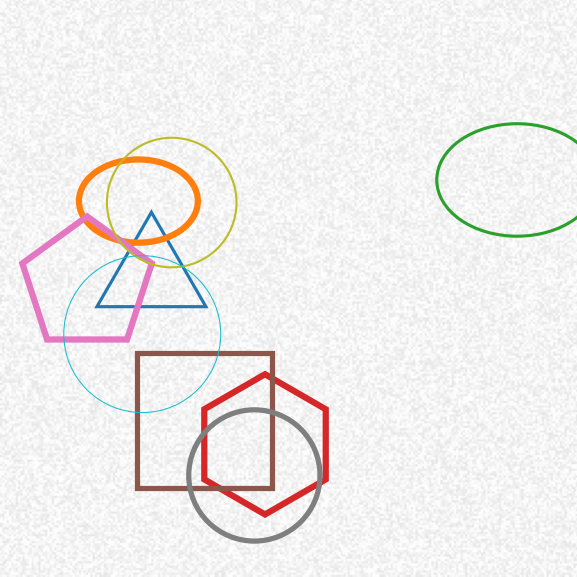[{"shape": "triangle", "thickness": 1.5, "radius": 0.54, "center": [0.262, 0.523]}, {"shape": "oval", "thickness": 3, "radius": 0.51, "center": [0.24, 0.651]}, {"shape": "oval", "thickness": 1.5, "radius": 0.7, "center": [0.895, 0.688]}, {"shape": "hexagon", "thickness": 3, "radius": 0.61, "center": [0.459, 0.23]}, {"shape": "square", "thickness": 2.5, "radius": 0.58, "center": [0.355, 0.271]}, {"shape": "pentagon", "thickness": 3, "radius": 0.59, "center": [0.151, 0.507]}, {"shape": "circle", "thickness": 2.5, "radius": 0.57, "center": [0.44, 0.176]}, {"shape": "circle", "thickness": 1, "radius": 0.56, "center": [0.297, 0.648]}, {"shape": "circle", "thickness": 0.5, "radius": 0.68, "center": [0.246, 0.421]}]